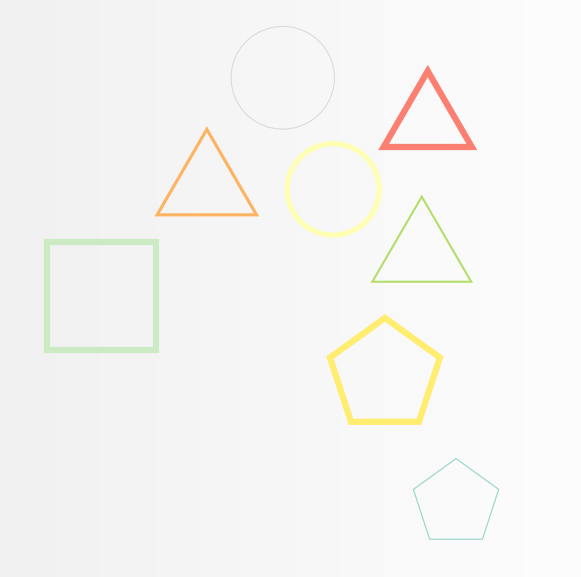[{"shape": "pentagon", "thickness": 0.5, "radius": 0.39, "center": [0.785, 0.128]}, {"shape": "circle", "thickness": 2.5, "radius": 0.4, "center": [0.573, 0.671]}, {"shape": "triangle", "thickness": 3, "radius": 0.44, "center": [0.736, 0.788]}, {"shape": "triangle", "thickness": 1.5, "radius": 0.49, "center": [0.356, 0.676]}, {"shape": "triangle", "thickness": 1, "radius": 0.49, "center": [0.726, 0.56]}, {"shape": "circle", "thickness": 0.5, "radius": 0.44, "center": [0.487, 0.864]}, {"shape": "square", "thickness": 3, "radius": 0.47, "center": [0.174, 0.487]}, {"shape": "pentagon", "thickness": 3, "radius": 0.5, "center": [0.662, 0.349]}]